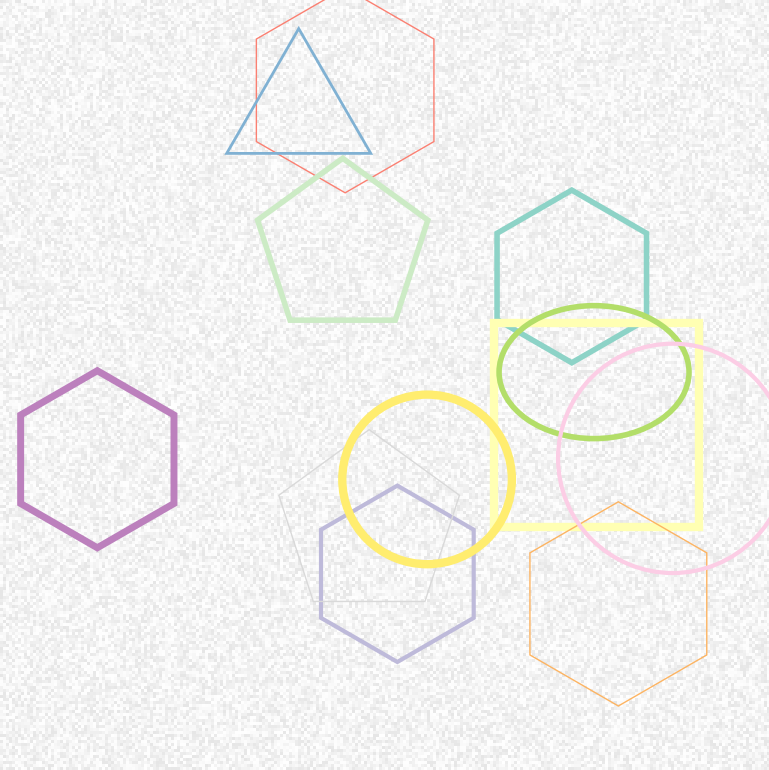[{"shape": "hexagon", "thickness": 2, "radius": 0.56, "center": [0.743, 0.641]}, {"shape": "square", "thickness": 3, "radius": 0.66, "center": [0.774, 0.448]}, {"shape": "hexagon", "thickness": 1.5, "radius": 0.57, "center": [0.516, 0.255]}, {"shape": "hexagon", "thickness": 0.5, "radius": 0.67, "center": [0.448, 0.883]}, {"shape": "triangle", "thickness": 1, "radius": 0.54, "center": [0.388, 0.855]}, {"shape": "hexagon", "thickness": 0.5, "radius": 0.66, "center": [0.803, 0.216]}, {"shape": "oval", "thickness": 2, "radius": 0.62, "center": [0.771, 0.517]}, {"shape": "circle", "thickness": 1.5, "radius": 0.74, "center": [0.874, 0.405]}, {"shape": "pentagon", "thickness": 0.5, "radius": 0.62, "center": [0.479, 0.319]}, {"shape": "hexagon", "thickness": 2.5, "radius": 0.57, "center": [0.126, 0.404]}, {"shape": "pentagon", "thickness": 2, "radius": 0.58, "center": [0.445, 0.678]}, {"shape": "circle", "thickness": 3, "radius": 0.55, "center": [0.555, 0.377]}]